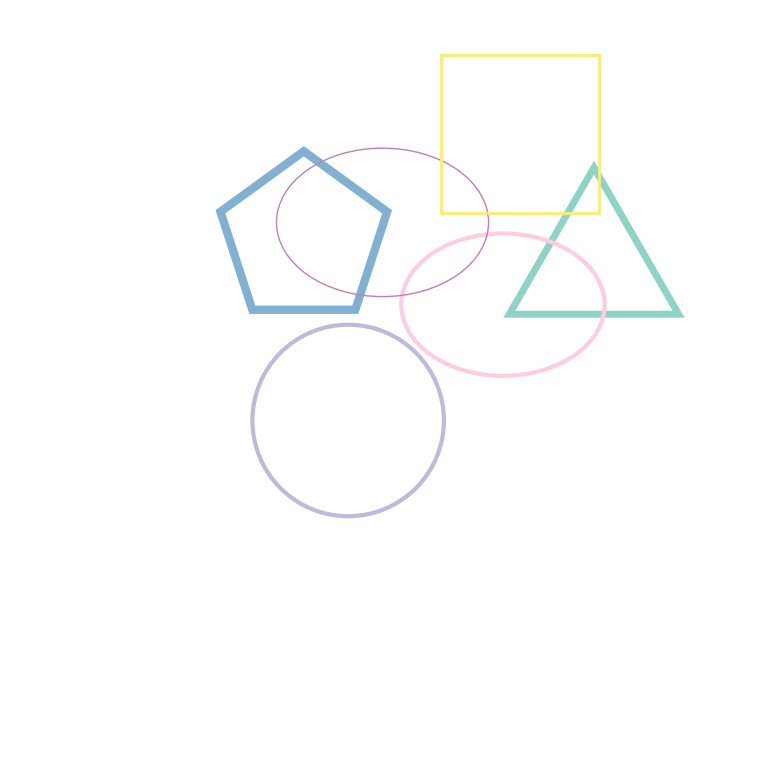[{"shape": "triangle", "thickness": 2.5, "radius": 0.63, "center": [0.771, 0.655]}, {"shape": "circle", "thickness": 1.5, "radius": 0.62, "center": [0.452, 0.454]}, {"shape": "pentagon", "thickness": 3, "radius": 0.57, "center": [0.395, 0.69]}, {"shape": "oval", "thickness": 1.5, "radius": 0.66, "center": [0.653, 0.604]}, {"shape": "oval", "thickness": 0.5, "radius": 0.69, "center": [0.497, 0.711]}, {"shape": "square", "thickness": 1, "radius": 0.51, "center": [0.675, 0.826]}]